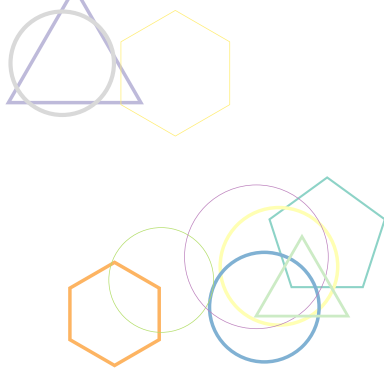[{"shape": "pentagon", "thickness": 1.5, "radius": 0.79, "center": [0.85, 0.382]}, {"shape": "circle", "thickness": 2.5, "radius": 0.76, "center": [0.725, 0.308]}, {"shape": "triangle", "thickness": 2.5, "radius": 0.99, "center": [0.194, 0.833]}, {"shape": "circle", "thickness": 2.5, "radius": 0.71, "center": [0.687, 0.202]}, {"shape": "hexagon", "thickness": 2.5, "radius": 0.67, "center": [0.298, 0.185]}, {"shape": "circle", "thickness": 0.5, "radius": 0.68, "center": [0.419, 0.273]}, {"shape": "circle", "thickness": 3, "radius": 0.67, "center": [0.162, 0.836]}, {"shape": "circle", "thickness": 0.5, "radius": 0.93, "center": [0.666, 0.333]}, {"shape": "triangle", "thickness": 2, "radius": 0.69, "center": [0.784, 0.248]}, {"shape": "hexagon", "thickness": 0.5, "radius": 0.82, "center": [0.455, 0.81]}]